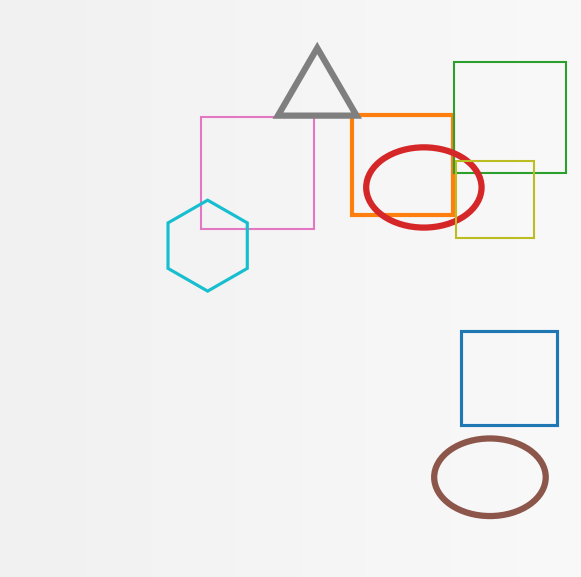[{"shape": "square", "thickness": 1.5, "radius": 0.41, "center": [0.876, 0.345]}, {"shape": "square", "thickness": 2, "radius": 0.43, "center": [0.693, 0.713]}, {"shape": "square", "thickness": 1, "radius": 0.48, "center": [0.878, 0.796]}, {"shape": "oval", "thickness": 3, "radius": 0.5, "center": [0.729, 0.675]}, {"shape": "oval", "thickness": 3, "radius": 0.48, "center": [0.843, 0.173]}, {"shape": "square", "thickness": 1, "radius": 0.48, "center": [0.444, 0.7]}, {"shape": "triangle", "thickness": 3, "radius": 0.39, "center": [0.546, 0.838]}, {"shape": "square", "thickness": 1, "radius": 0.34, "center": [0.852, 0.654]}, {"shape": "hexagon", "thickness": 1.5, "radius": 0.39, "center": [0.357, 0.574]}]